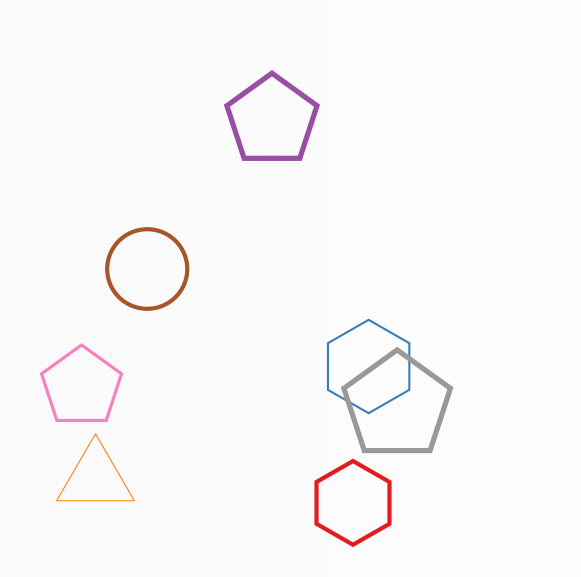[{"shape": "hexagon", "thickness": 2, "radius": 0.36, "center": [0.607, 0.128]}, {"shape": "hexagon", "thickness": 1, "radius": 0.4, "center": [0.634, 0.364]}, {"shape": "pentagon", "thickness": 2.5, "radius": 0.41, "center": [0.468, 0.791]}, {"shape": "triangle", "thickness": 0.5, "radius": 0.39, "center": [0.164, 0.171]}, {"shape": "circle", "thickness": 2, "radius": 0.34, "center": [0.253, 0.533]}, {"shape": "pentagon", "thickness": 1.5, "radius": 0.36, "center": [0.14, 0.33]}, {"shape": "pentagon", "thickness": 2.5, "radius": 0.48, "center": [0.683, 0.297]}]